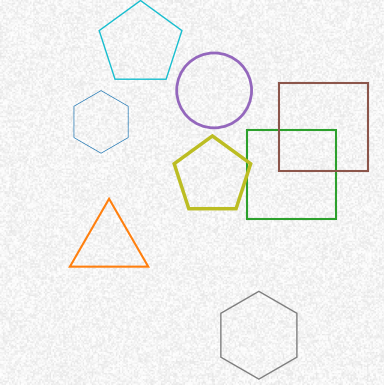[{"shape": "hexagon", "thickness": 0.5, "radius": 0.41, "center": [0.263, 0.683]}, {"shape": "triangle", "thickness": 1.5, "radius": 0.59, "center": [0.283, 0.366]}, {"shape": "square", "thickness": 1.5, "radius": 0.58, "center": [0.757, 0.546]}, {"shape": "circle", "thickness": 2, "radius": 0.49, "center": [0.556, 0.765]}, {"shape": "square", "thickness": 1.5, "radius": 0.57, "center": [0.84, 0.67]}, {"shape": "hexagon", "thickness": 1, "radius": 0.57, "center": [0.672, 0.129]}, {"shape": "pentagon", "thickness": 2.5, "radius": 0.52, "center": [0.552, 0.542]}, {"shape": "pentagon", "thickness": 1, "radius": 0.56, "center": [0.365, 0.886]}]